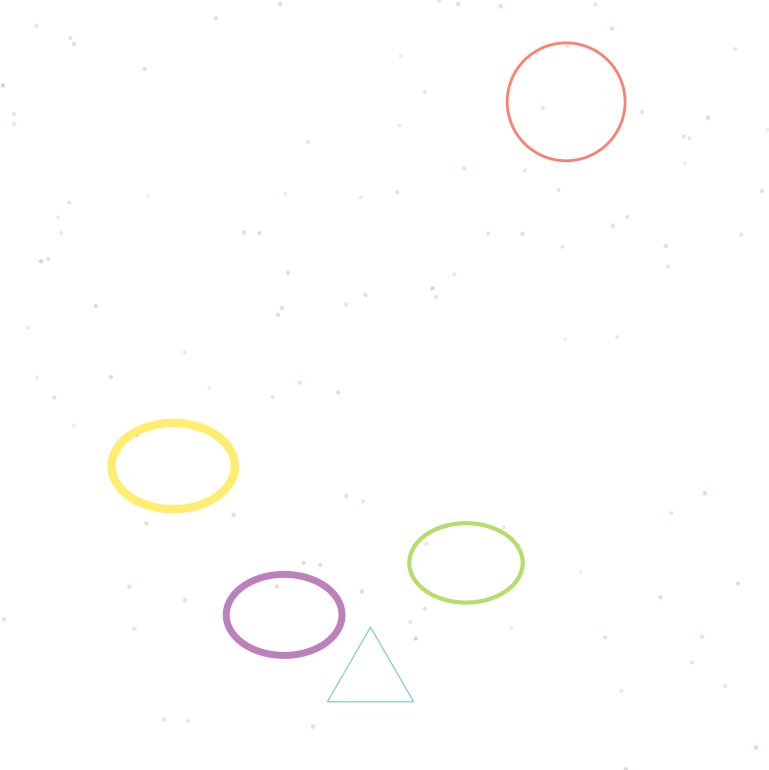[{"shape": "triangle", "thickness": 0.5, "radius": 0.32, "center": [0.481, 0.121]}, {"shape": "circle", "thickness": 1, "radius": 0.38, "center": [0.735, 0.868]}, {"shape": "oval", "thickness": 1.5, "radius": 0.37, "center": [0.605, 0.269]}, {"shape": "oval", "thickness": 2.5, "radius": 0.38, "center": [0.369, 0.201]}, {"shape": "oval", "thickness": 3, "radius": 0.4, "center": [0.225, 0.395]}]